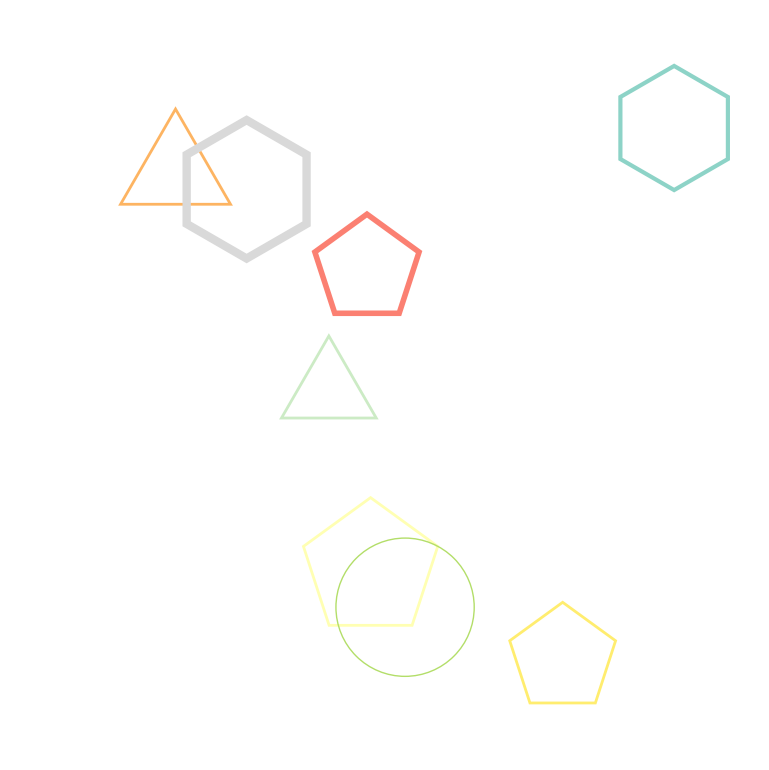[{"shape": "hexagon", "thickness": 1.5, "radius": 0.4, "center": [0.876, 0.834]}, {"shape": "pentagon", "thickness": 1, "radius": 0.46, "center": [0.481, 0.262]}, {"shape": "pentagon", "thickness": 2, "radius": 0.36, "center": [0.477, 0.651]}, {"shape": "triangle", "thickness": 1, "radius": 0.41, "center": [0.228, 0.776]}, {"shape": "circle", "thickness": 0.5, "radius": 0.45, "center": [0.526, 0.211]}, {"shape": "hexagon", "thickness": 3, "radius": 0.45, "center": [0.32, 0.754]}, {"shape": "triangle", "thickness": 1, "radius": 0.36, "center": [0.427, 0.493]}, {"shape": "pentagon", "thickness": 1, "radius": 0.36, "center": [0.731, 0.146]}]